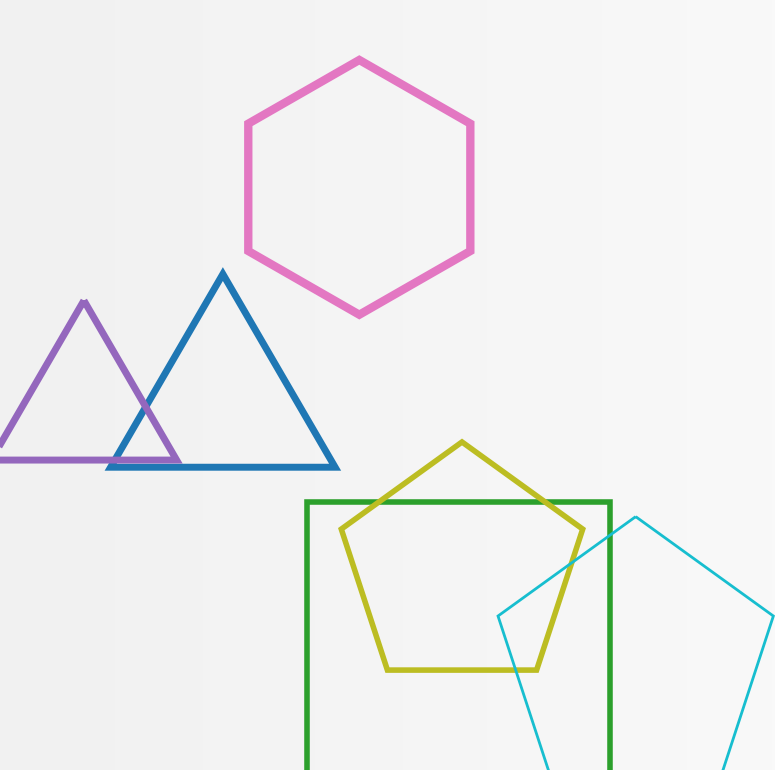[{"shape": "triangle", "thickness": 2.5, "radius": 0.84, "center": [0.288, 0.477]}, {"shape": "square", "thickness": 2, "radius": 0.98, "center": [0.592, 0.152]}, {"shape": "triangle", "thickness": 2.5, "radius": 0.69, "center": [0.108, 0.472]}, {"shape": "hexagon", "thickness": 3, "radius": 0.83, "center": [0.464, 0.757]}, {"shape": "pentagon", "thickness": 2, "radius": 0.82, "center": [0.596, 0.262]}, {"shape": "pentagon", "thickness": 1, "radius": 0.93, "center": [0.82, 0.142]}]